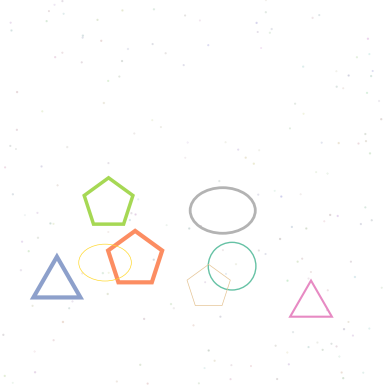[{"shape": "circle", "thickness": 1, "radius": 0.31, "center": [0.603, 0.309]}, {"shape": "pentagon", "thickness": 3, "radius": 0.37, "center": [0.351, 0.326]}, {"shape": "triangle", "thickness": 3, "radius": 0.35, "center": [0.148, 0.263]}, {"shape": "triangle", "thickness": 1.5, "radius": 0.31, "center": [0.808, 0.209]}, {"shape": "pentagon", "thickness": 2.5, "radius": 0.33, "center": [0.282, 0.472]}, {"shape": "oval", "thickness": 0.5, "radius": 0.34, "center": [0.273, 0.318]}, {"shape": "pentagon", "thickness": 0.5, "radius": 0.3, "center": [0.542, 0.254]}, {"shape": "oval", "thickness": 2, "radius": 0.42, "center": [0.579, 0.453]}]